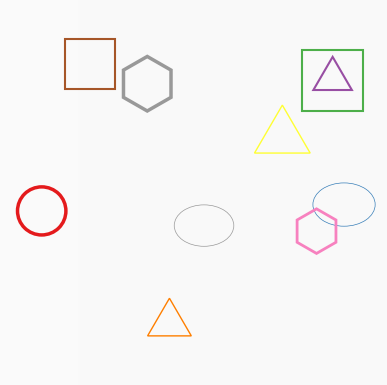[{"shape": "circle", "thickness": 2.5, "radius": 0.31, "center": [0.108, 0.452]}, {"shape": "oval", "thickness": 0.5, "radius": 0.4, "center": [0.888, 0.469]}, {"shape": "square", "thickness": 1.5, "radius": 0.39, "center": [0.857, 0.791]}, {"shape": "triangle", "thickness": 1.5, "radius": 0.29, "center": [0.858, 0.795]}, {"shape": "triangle", "thickness": 1, "radius": 0.33, "center": [0.437, 0.16]}, {"shape": "triangle", "thickness": 1, "radius": 0.41, "center": [0.729, 0.644]}, {"shape": "square", "thickness": 1.5, "radius": 0.32, "center": [0.232, 0.834]}, {"shape": "hexagon", "thickness": 2, "radius": 0.29, "center": [0.817, 0.4]}, {"shape": "oval", "thickness": 0.5, "radius": 0.38, "center": [0.527, 0.414]}, {"shape": "hexagon", "thickness": 2.5, "radius": 0.35, "center": [0.38, 0.783]}]